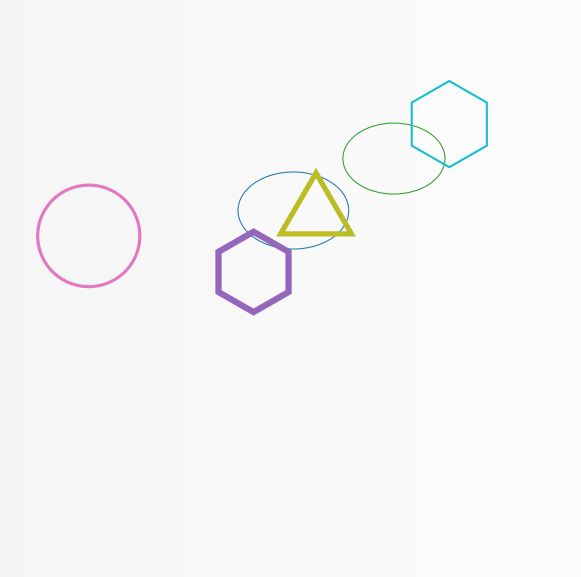[{"shape": "oval", "thickness": 0.5, "radius": 0.48, "center": [0.505, 0.635]}, {"shape": "oval", "thickness": 0.5, "radius": 0.44, "center": [0.678, 0.725]}, {"shape": "hexagon", "thickness": 3, "radius": 0.35, "center": [0.436, 0.528]}, {"shape": "circle", "thickness": 1.5, "radius": 0.44, "center": [0.153, 0.591]}, {"shape": "triangle", "thickness": 2.5, "radius": 0.35, "center": [0.544, 0.629]}, {"shape": "hexagon", "thickness": 1, "radius": 0.37, "center": [0.773, 0.784]}]